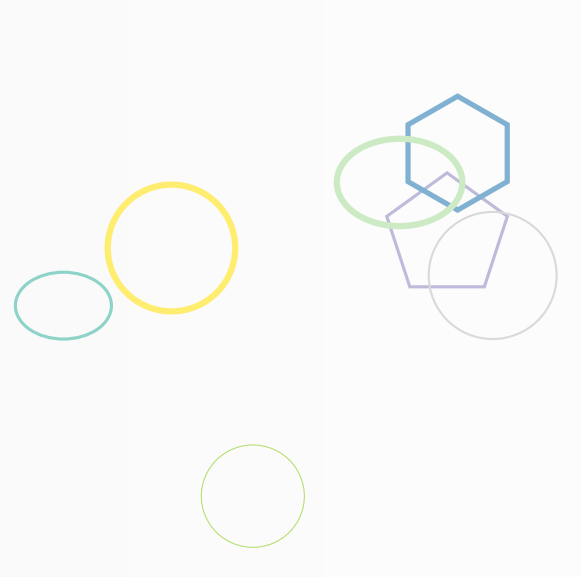[{"shape": "oval", "thickness": 1.5, "radius": 0.41, "center": [0.109, 0.47]}, {"shape": "pentagon", "thickness": 1.5, "radius": 0.55, "center": [0.769, 0.591]}, {"shape": "hexagon", "thickness": 2.5, "radius": 0.49, "center": [0.787, 0.734]}, {"shape": "circle", "thickness": 0.5, "radius": 0.44, "center": [0.435, 0.14]}, {"shape": "circle", "thickness": 1, "radius": 0.55, "center": [0.848, 0.522]}, {"shape": "oval", "thickness": 3, "radius": 0.54, "center": [0.687, 0.683]}, {"shape": "circle", "thickness": 3, "radius": 0.55, "center": [0.295, 0.57]}]